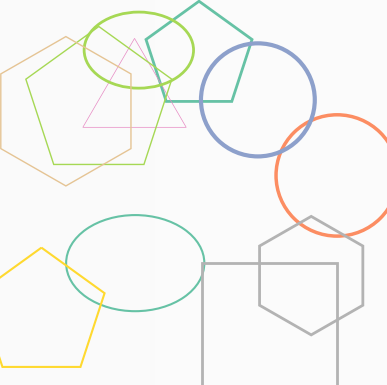[{"shape": "pentagon", "thickness": 2, "radius": 0.72, "center": [0.514, 0.853]}, {"shape": "oval", "thickness": 1.5, "radius": 0.89, "center": [0.349, 0.317]}, {"shape": "circle", "thickness": 2.5, "radius": 0.79, "center": [0.87, 0.544]}, {"shape": "circle", "thickness": 3, "radius": 0.73, "center": [0.665, 0.741]}, {"shape": "triangle", "thickness": 0.5, "radius": 0.77, "center": [0.347, 0.746]}, {"shape": "pentagon", "thickness": 1, "radius": 0.99, "center": [0.255, 0.733]}, {"shape": "oval", "thickness": 2, "radius": 0.71, "center": [0.358, 0.87]}, {"shape": "pentagon", "thickness": 1.5, "radius": 0.86, "center": [0.107, 0.185]}, {"shape": "hexagon", "thickness": 1, "radius": 0.97, "center": [0.17, 0.711]}, {"shape": "square", "thickness": 2, "radius": 0.87, "center": [0.696, 0.144]}, {"shape": "hexagon", "thickness": 2, "radius": 0.77, "center": [0.803, 0.284]}]